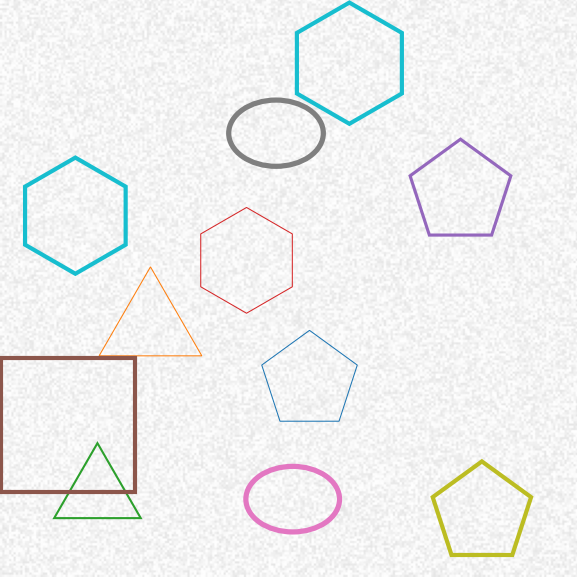[{"shape": "pentagon", "thickness": 0.5, "radius": 0.43, "center": [0.536, 0.34]}, {"shape": "triangle", "thickness": 0.5, "radius": 0.51, "center": [0.261, 0.434]}, {"shape": "triangle", "thickness": 1, "radius": 0.43, "center": [0.169, 0.145]}, {"shape": "hexagon", "thickness": 0.5, "radius": 0.46, "center": [0.427, 0.548]}, {"shape": "pentagon", "thickness": 1.5, "radius": 0.46, "center": [0.797, 0.666]}, {"shape": "square", "thickness": 2, "radius": 0.58, "center": [0.118, 0.263]}, {"shape": "oval", "thickness": 2.5, "radius": 0.41, "center": [0.507, 0.135]}, {"shape": "oval", "thickness": 2.5, "radius": 0.41, "center": [0.478, 0.769]}, {"shape": "pentagon", "thickness": 2, "radius": 0.45, "center": [0.834, 0.111]}, {"shape": "hexagon", "thickness": 2, "radius": 0.5, "center": [0.13, 0.626]}, {"shape": "hexagon", "thickness": 2, "radius": 0.52, "center": [0.605, 0.89]}]